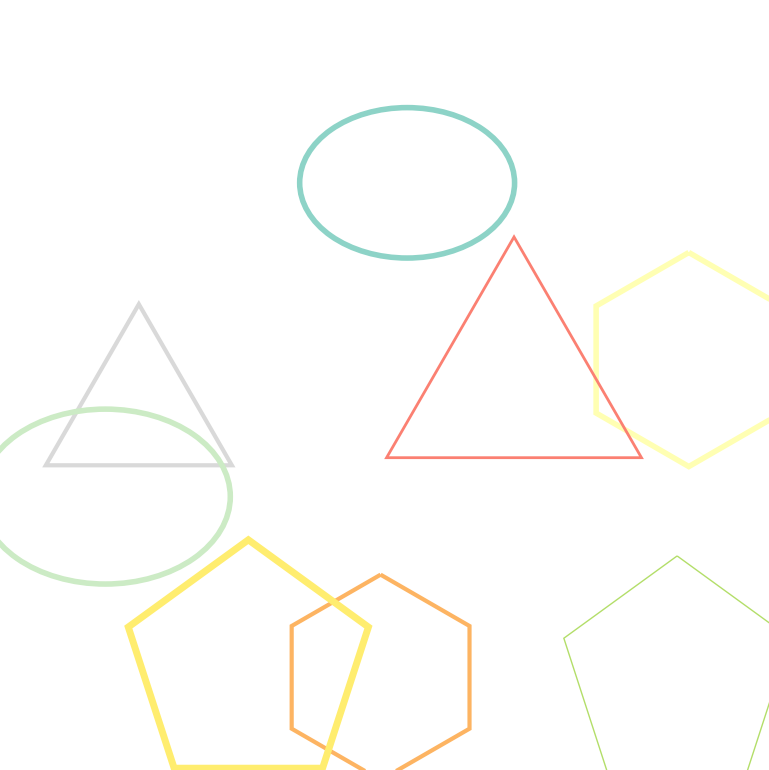[{"shape": "oval", "thickness": 2, "radius": 0.7, "center": [0.529, 0.763]}, {"shape": "hexagon", "thickness": 2, "radius": 0.7, "center": [0.895, 0.533]}, {"shape": "triangle", "thickness": 1, "radius": 0.96, "center": [0.668, 0.501]}, {"shape": "hexagon", "thickness": 1.5, "radius": 0.67, "center": [0.494, 0.12]}, {"shape": "pentagon", "thickness": 0.5, "radius": 0.77, "center": [0.879, 0.123]}, {"shape": "triangle", "thickness": 1.5, "radius": 0.7, "center": [0.18, 0.465]}, {"shape": "oval", "thickness": 2, "radius": 0.81, "center": [0.137, 0.355]}, {"shape": "pentagon", "thickness": 2.5, "radius": 0.82, "center": [0.323, 0.135]}]